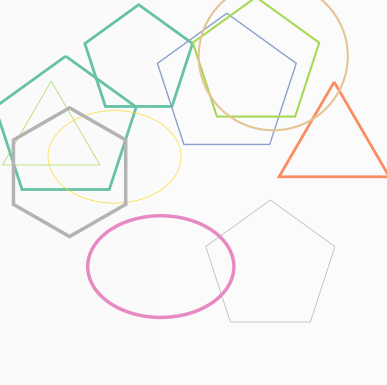[{"shape": "pentagon", "thickness": 2, "radius": 0.73, "center": [0.358, 0.842]}, {"shape": "pentagon", "thickness": 2, "radius": 0.96, "center": [0.169, 0.663]}, {"shape": "triangle", "thickness": 2, "radius": 0.82, "center": [0.862, 0.623]}, {"shape": "pentagon", "thickness": 1, "radius": 0.94, "center": [0.585, 0.777]}, {"shape": "oval", "thickness": 2.5, "radius": 0.94, "center": [0.415, 0.308]}, {"shape": "triangle", "thickness": 0.5, "radius": 0.73, "center": [0.132, 0.644]}, {"shape": "pentagon", "thickness": 1.5, "radius": 0.86, "center": [0.661, 0.836]}, {"shape": "oval", "thickness": 0.5, "radius": 0.86, "center": [0.296, 0.593]}, {"shape": "circle", "thickness": 1.5, "radius": 0.96, "center": [0.705, 0.854]}, {"shape": "hexagon", "thickness": 2.5, "radius": 0.84, "center": [0.18, 0.553]}, {"shape": "pentagon", "thickness": 0.5, "radius": 0.88, "center": [0.698, 0.305]}]